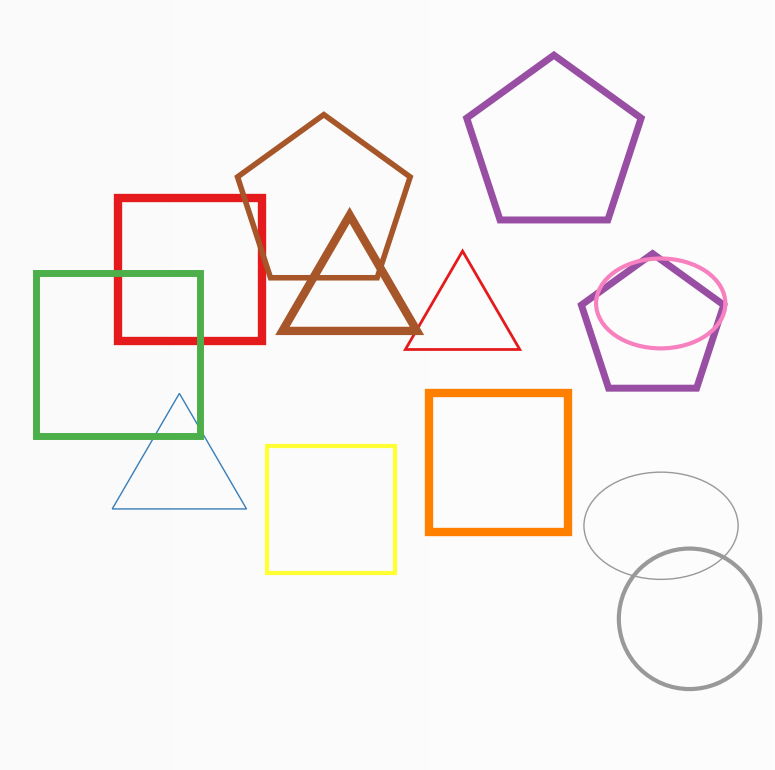[{"shape": "triangle", "thickness": 1, "radius": 0.43, "center": [0.597, 0.589]}, {"shape": "square", "thickness": 3, "radius": 0.47, "center": [0.246, 0.65]}, {"shape": "triangle", "thickness": 0.5, "radius": 0.5, "center": [0.231, 0.389]}, {"shape": "square", "thickness": 2.5, "radius": 0.53, "center": [0.152, 0.539]}, {"shape": "pentagon", "thickness": 2.5, "radius": 0.48, "center": [0.842, 0.574]}, {"shape": "pentagon", "thickness": 2.5, "radius": 0.59, "center": [0.715, 0.81]}, {"shape": "square", "thickness": 3, "radius": 0.45, "center": [0.644, 0.4]}, {"shape": "square", "thickness": 1.5, "radius": 0.41, "center": [0.427, 0.338]}, {"shape": "pentagon", "thickness": 2, "radius": 0.59, "center": [0.418, 0.734]}, {"shape": "triangle", "thickness": 3, "radius": 0.5, "center": [0.451, 0.62]}, {"shape": "oval", "thickness": 1.5, "radius": 0.42, "center": [0.853, 0.606]}, {"shape": "oval", "thickness": 0.5, "radius": 0.5, "center": [0.853, 0.317]}, {"shape": "circle", "thickness": 1.5, "radius": 0.46, "center": [0.89, 0.196]}]